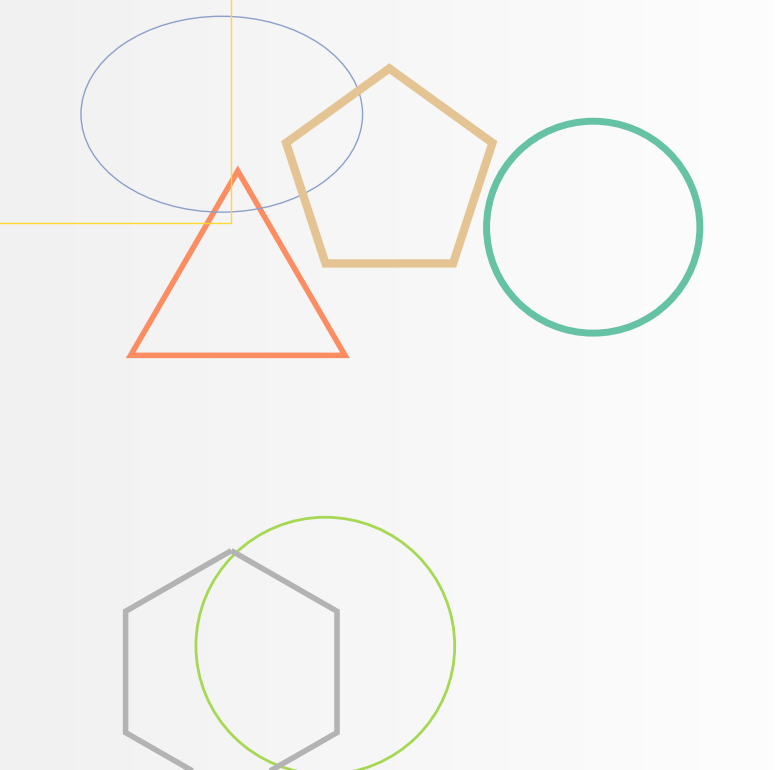[{"shape": "circle", "thickness": 2.5, "radius": 0.69, "center": [0.765, 0.705]}, {"shape": "triangle", "thickness": 2, "radius": 0.8, "center": [0.307, 0.618]}, {"shape": "oval", "thickness": 0.5, "radius": 0.91, "center": [0.286, 0.852]}, {"shape": "circle", "thickness": 1, "radius": 0.83, "center": [0.42, 0.161]}, {"shape": "square", "thickness": 0.5, "radius": 0.85, "center": [0.127, 0.881]}, {"shape": "pentagon", "thickness": 3, "radius": 0.7, "center": [0.502, 0.771]}, {"shape": "hexagon", "thickness": 2, "radius": 0.79, "center": [0.298, 0.127]}]